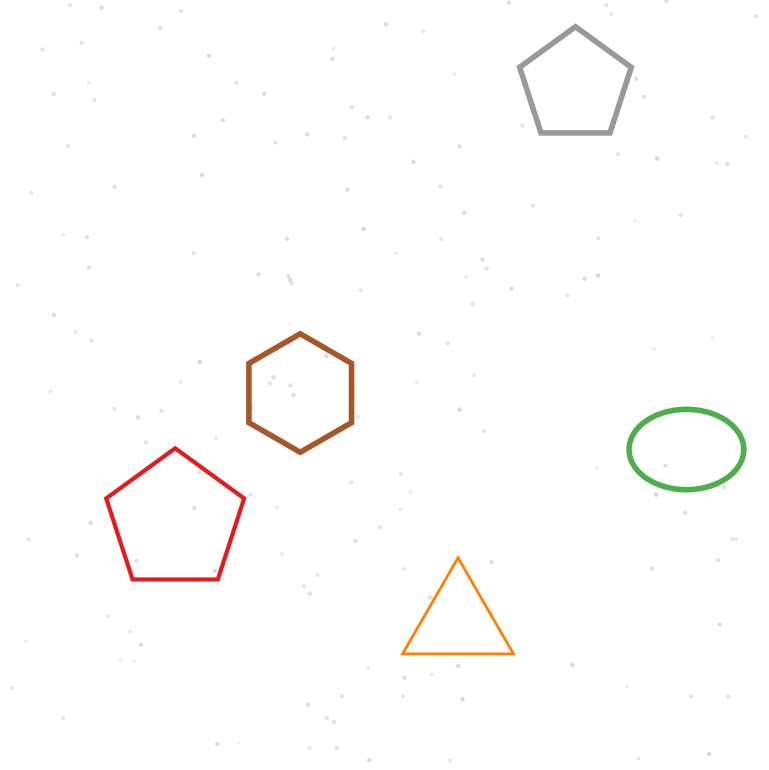[{"shape": "pentagon", "thickness": 1.5, "radius": 0.47, "center": [0.228, 0.324]}, {"shape": "oval", "thickness": 2, "radius": 0.37, "center": [0.891, 0.416]}, {"shape": "triangle", "thickness": 1, "radius": 0.42, "center": [0.595, 0.192]}, {"shape": "hexagon", "thickness": 2, "radius": 0.38, "center": [0.39, 0.49]}, {"shape": "pentagon", "thickness": 2, "radius": 0.38, "center": [0.747, 0.889]}]